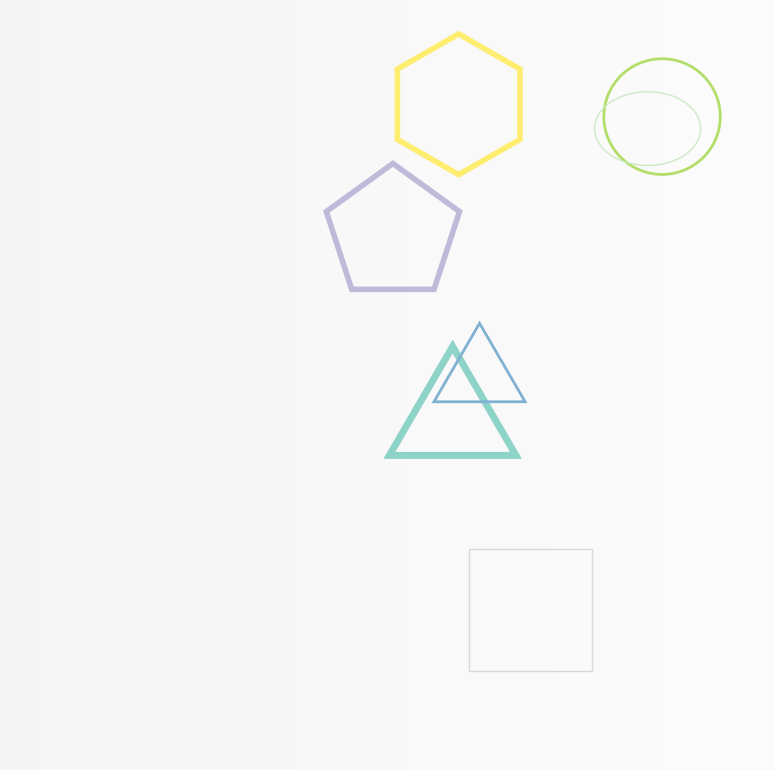[{"shape": "triangle", "thickness": 2.5, "radius": 0.47, "center": [0.584, 0.456]}, {"shape": "pentagon", "thickness": 2, "radius": 0.45, "center": [0.507, 0.697]}, {"shape": "triangle", "thickness": 1, "radius": 0.34, "center": [0.619, 0.512]}, {"shape": "circle", "thickness": 1, "radius": 0.38, "center": [0.854, 0.849]}, {"shape": "square", "thickness": 0.5, "radius": 0.4, "center": [0.684, 0.208]}, {"shape": "oval", "thickness": 0.5, "radius": 0.34, "center": [0.836, 0.833]}, {"shape": "hexagon", "thickness": 2, "radius": 0.46, "center": [0.592, 0.865]}]